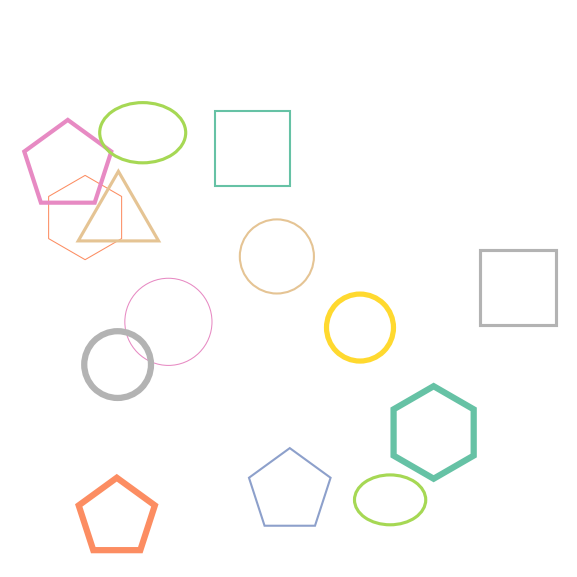[{"shape": "hexagon", "thickness": 3, "radius": 0.4, "center": [0.751, 0.25]}, {"shape": "square", "thickness": 1, "radius": 0.32, "center": [0.437, 0.743]}, {"shape": "pentagon", "thickness": 3, "radius": 0.35, "center": [0.202, 0.103]}, {"shape": "hexagon", "thickness": 0.5, "radius": 0.36, "center": [0.147, 0.622]}, {"shape": "pentagon", "thickness": 1, "radius": 0.37, "center": [0.502, 0.149]}, {"shape": "circle", "thickness": 0.5, "radius": 0.38, "center": [0.292, 0.442]}, {"shape": "pentagon", "thickness": 2, "radius": 0.4, "center": [0.117, 0.712]}, {"shape": "oval", "thickness": 1.5, "radius": 0.31, "center": [0.676, 0.134]}, {"shape": "oval", "thickness": 1.5, "radius": 0.37, "center": [0.247, 0.769]}, {"shape": "circle", "thickness": 2.5, "radius": 0.29, "center": [0.623, 0.432]}, {"shape": "triangle", "thickness": 1.5, "radius": 0.4, "center": [0.205, 0.622]}, {"shape": "circle", "thickness": 1, "radius": 0.32, "center": [0.479, 0.555]}, {"shape": "square", "thickness": 1.5, "radius": 0.33, "center": [0.897, 0.501]}, {"shape": "circle", "thickness": 3, "radius": 0.29, "center": [0.204, 0.368]}]